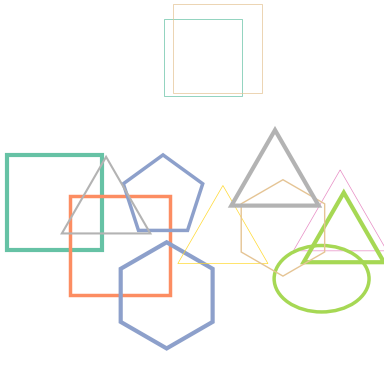[{"shape": "square", "thickness": 0.5, "radius": 0.51, "center": [0.528, 0.851]}, {"shape": "square", "thickness": 3, "radius": 0.62, "center": [0.142, 0.474]}, {"shape": "square", "thickness": 2.5, "radius": 0.65, "center": [0.312, 0.362]}, {"shape": "pentagon", "thickness": 2.5, "radius": 0.54, "center": [0.423, 0.489]}, {"shape": "hexagon", "thickness": 3, "radius": 0.69, "center": [0.433, 0.233]}, {"shape": "triangle", "thickness": 0.5, "radius": 0.7, "center": [0.884, 0.419]}, {"shape": "triangle", "thickness": 3, "radius": 0.6, "center": [0.893, 0.379]}, {"shape": "oval", "thickness": 2.5, "radius": 0.62, "center": [0.835, 0.276]}, {"shape": "triangle", "thickness": 0.5, "radius": 0.68, "center": [0.579, 0.383]}, {"shape": "square", "thickness": 0.5, "radius": 0.58, "center": [0.565, 0.874]}, {"shape": "hexagon", "thickness": 1, "radius": 0.63, "center": [0.735, 0.408]}, {"shape": "triangle", "thickness": 1.5, "radius": 0.66, "center": [0.276, 0.46]}, {"shape": "triangle", "thickness": 3, "radius": 0.65, "center": [0.714, 0.531]}]